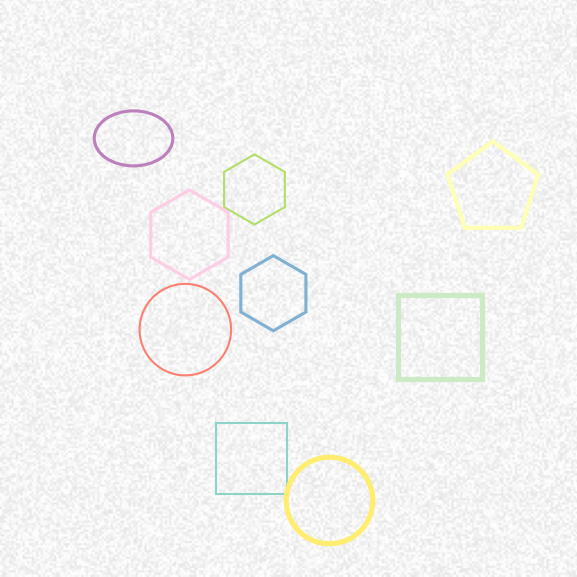[{"shape": "square", "thickness": 1, "radius": 0.31, "center": [0.435, 0.205]}, {"shape": "pentagon", "thickness": 2, "radius": 0.41, "center": [0.854, 0.672]}, {"shape": "circle", "thickness": 1, "radius": 0.4, "center": [0.321, 0.428]}, {"shape": "hexagon", "thickness": 1.5, "radius": 0.33, "center": [0.473, 0.491]}, {"shape": "hexagon", "thickness": 1, "radius": 0.3, "center": [0.441, 0.671]}, {"shape": "hexagon", "thickness": 1.5, "radius": 0.39, "center": [0.328, 0.593]}, {"shape": "oval", "thickness": 1.5, "radius": 0.34, "center": [0.231, 0.76]}, {"shape": "square", "thickness": 2.5, "radius": 0.36, "center": [0.761, 0.415]}, {"shape": "circle", "thickness": 2.5, "radius": 0.37, "center": [0.571, 0.132]}]